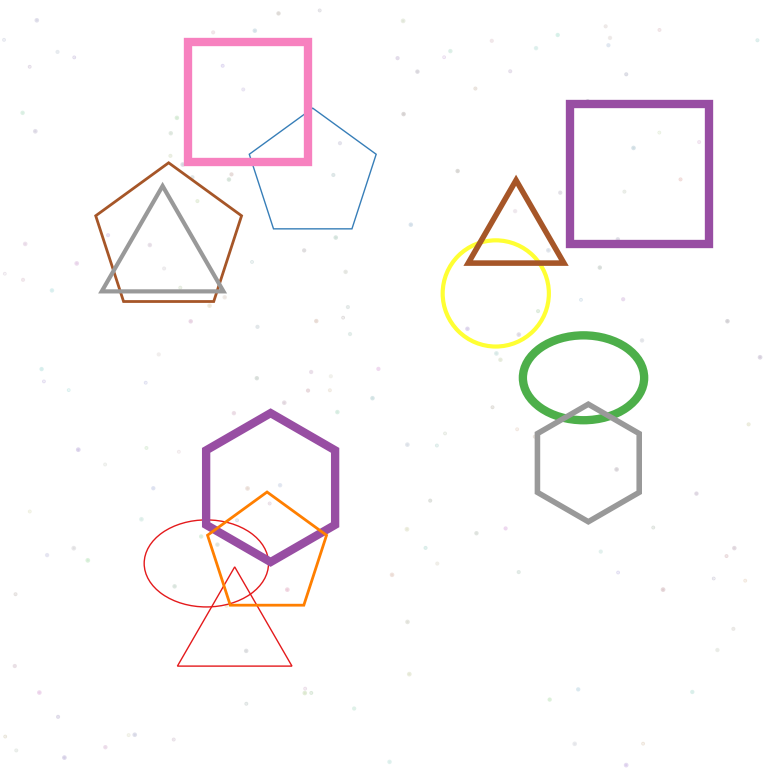[{"shape": "oval", "thickness": 0.5, "radius": 0.4, "center": [0.268, 0.268]}, {"shape": "triangle", "thickness": 0.5, "radius": 0.43, "center": [0.305, 0.178]}, {"shape": "pentagon", "thickness": 0.5, "radius": 0.43, "center": [0.406, 0.773]}, {"shape": "oval", "thickness": 3, "radius": 0.39, "center": [0.758, 0.509]}, {"shape": "square", "thickness": 3, "radius": 0.45, "center": [0.831, 0.774]}, {"shape": "hexagon", "thickness": 3, "radius": 0.48, "center": [0.351, 0.367]}, {"shape": "pentagon", "thickness": 1, "radius": 0.41, "center": [0.347, 0.28]}, {"shape": "circle", "thickness": 1.5, "radius": 0.34, "center": [0.644, 0.619]}, {"shape": "triangle", "thickness": 2, "radius": 0.36, "center": [0.67, 0.694]}, {"shape": "pentagon", "thickness": 1, "radius": 0.5, "center": [0.219, 0.689]}, {"shape": "square", "thickness": 3, "radius": 0.39, "center": [0.322, 0.867]}, {"shape": "triangle", "thickness": 1.5, "radius": 0.46, "center": [0.211, 0.667]}, {"shape": "hexagon", "thickness": 2, "radius": 0.38, "center": [0.764, 0.399]}]